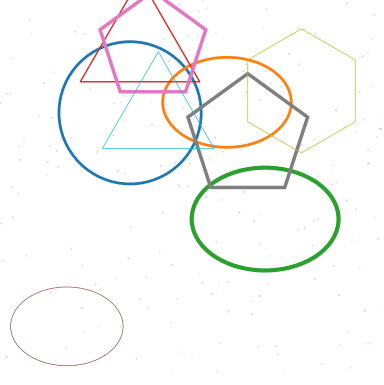[{"shape": "circle", "thickness": 2, "radius": 0.92, "center": [0.338, 0.707]}, {"shape": "oval", "thickness": 2, "radius": 0.84, "center": [0.59, 0.734]}, {"shape": "oval", "thickness": 3, "radius": 0.95, "center": [0.689, 0.431]}, {"shape": "triangle", "thickness": 1, "radius": 0.9, "center": [0.364, 0.877]}, {"shape": "oval", "thickness": 0.5, "radius": 0.73, "center": [0.174, 0.152]}, {"shape": "pentagon", "thickness": 2.5, "radius": 0.72, "center": [0.397, 0.878]}, {"shape": "pentagon", "thickness": 2.5, "radius": 0.82, "center": [0.644, 0.645]}, {"shape": "hexagon", "thickness": 0.5, "radius": 0.81, "center": [0.783, 0.764]}, {"shape": "triangle", "thickness": 0.5, "radius": 0.84, "center": [0.411, 0.698]}]